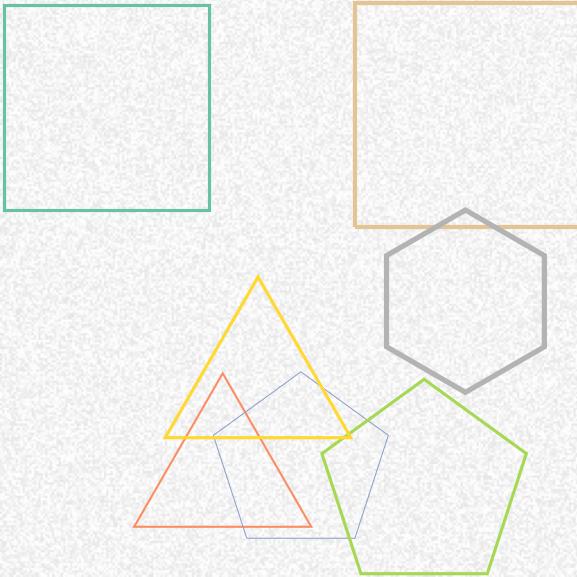[{"shape": "square", "thickness": 1.5, "radius": 0.89, "center": [0.185, 0.814]}, {"shape": "triangle", "thickness": 1, "radius": 0.89, "center": [0.386, 0.176]}, {"shape": "pentagon", "thickness": 0.5, "radius": 0.8, "center": [0.521, 0.196]}, {"shape": "pentagon", "thickness": 1.5, "radius": 0.93, "center": [0.734, 0.156]}, {"shape": "triangle", "thickness": 1.5, "radius": 0.93, "center": [0.447, 0.334]}, {"shape": "square", "thickness": 2, "radius": 0.97, "center": [0.809, 0.8]}, {"shape": "hexagon", "thickness": 2.5, "radius": 0.79, "center": [0.806, 0.478]}]